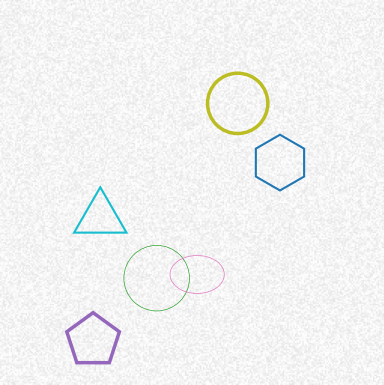[{"shape": "hexagon", "thickness": 1.5, "radius": 0.36, "center": [0.727, 0.578]}, {"shape": "circle", "thickness": 0.5, "radius": 0.43, "center": [0.407, 0.278]}, {"shape": "pentagon", "thickness": 2.5, "radius": 0.36, "center": [0.242, 0.116]}, {"shape": "oval", "thickness": 0.5, "radius": 0.35, "center": [0.512, 0.287]}, {"shape": "circle", "thickness": 2.5, "radius": 0.39, "center": [0.617, 0.732]}, {"shape": "triangle", "thickness": 1.5, "radius": 0.39, "center": [0.261, 0.435]}]